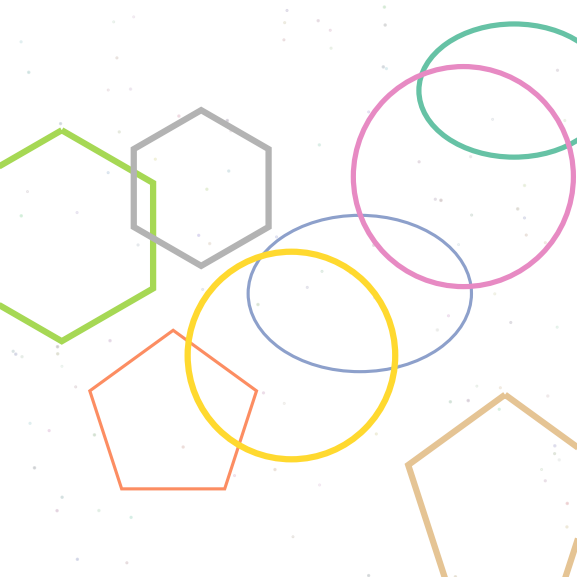[{"shape": "oval", "thickness": 2.5, "radius": 0.82, "center": [0.89, 0.842]}, {"shape": "pentagon", "thickness": 1.5, "radius": 0.76, "center": [0.3, 0.275]}, {"shape": "oval", "thickness": 1.5, "radius": 0.97, "center": [0.623, 0.491]}, {"shape": "circle", "thickness": 2.5, "radius": 0.95, "center": [0.802, 0.693]}, {"shape": "hexagon", "thickness": 3, "radius": 0.91, "center": [0.107, 0.591]}, {"shape": "circle", "thickness": 3, "radius": 0.9, "center": [0.505, 0.384]}, {"shape": "pentagon", "thickness": 3, "radius": 0.88, "center": [0.875, 0.139]}, {"shape": "hexagon", "thickness": 3, "radius": 0.67, "center": [0.348, 0.674]}]